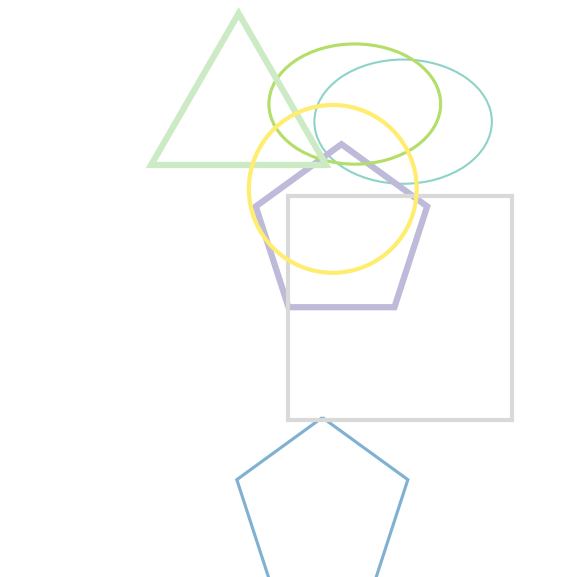[{"shape": "oval", "thickness": 1, "radius": 0.77, "center": [0.698, 0.788]}, {"shape": "pentagon", "thickness": 3, "radius": 0.78, "center": [0.591, 0.593]}, {"shape": "pentagon", "thickness": 1.5, "radius": 0.78, "center": [0.558, 0.12]}, {"shape": "oval", "thickness": 1.5, "radius": 0.74, "center": [0.614, 0.819]}, {"shape": "square", "thickness": 2, "radius": 0.97, "center": [0.693, 0.466]}, {"shape": "triangle", "thickness": 3, "radius": 0.87, "center": [0.413, 0.801]}, {"shape": "circle", "thickness": 2, "radius": 0.73, "center": [0.576, 0.672]}]